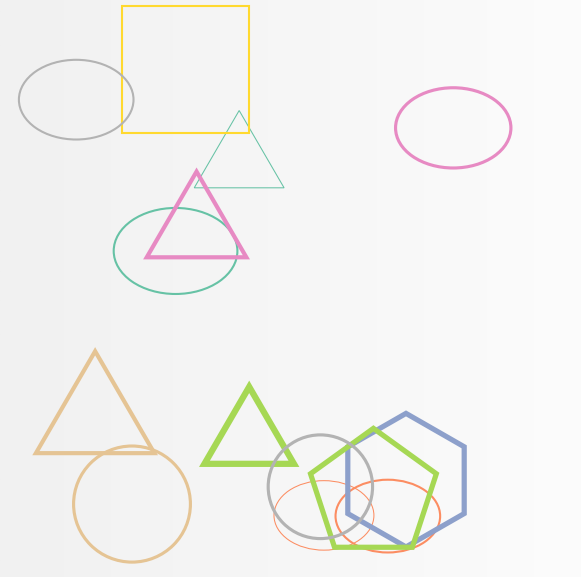[{"shape": "oval", "thickness": 1, "radius": 0.53, "center": [0.302, 0.565]}, {"shape": "triangle", "thickness": 0.5, "radius": 0.45, "center": [0.411, 0.719]}, {"shape": "oval", "thickness": 0.5, "radius": 0.43, "center": [0.557, 0.107]}, {"shape": "oval", "thickness": 1, "radius": 0.45, "center": [0.667, 0.105]}, {"shape": "hexagon", "thickness": 2.5, "radius": 0.58, "center": [0.698, 0.168]}, {"shape": "oval", "thickness": 1.5, "radius": 0.5, "center": [0.78, 0.778]}, {"shape": "triangle", "thickness": 2, "radius": 0.49, "center": [0.338, 0.603]}, {"shape": "pentagon", "thickness": 2.5, "radius": 0.57, "center": [0.642, 0.144]}, {"shape": "triangle", "thickness": 3, "radius": 0.44, "center": [0.429, 0.24]}, {"shape": "square", "thickness": 1, "radius": 0.55, "center": [0.319, 0.878]}, {"shape": "circle", "thickness": 1.5, "radius": 0.5, "center": [0.227, 0.126]}, {"shape": "triangle", "thickness": 2, "radius": 0.59, "center": [0.164, 0.273]}, {"shape": "circle", "thickness": 1.5, "radius": 0.45, "center": [0.551, 0.156]}, {"shape": "oval", "thickness": 1, "radius": 0.49, "center": [0.131, 0.827]}]